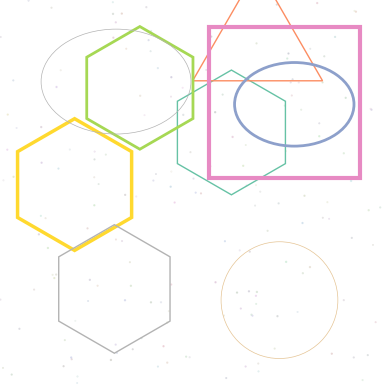[{"shape": "hexagon", "thickness": 1, "radius": 0.81, "center": [0.601, 0.656]}, {"shape": "triangle", "thickness": 1, "radius": 0.97, "center": [0.669, 0.888]}, {"shape": "oval", "thickness": 2, "radius": 0.78, "center": [0.764, 0.729]}, {"shape": "square", "thickness": 3, "radius": 0.98, "center": [0.738, 0.735]}, {"shape": "hexagon", "thickness": 2, "radius": 0.8, "center": [0.363, 0.772]}, {"shape": "hexagon", "thickness": 2.5, "radius": 0.86, "center": [0.194, 0.521]}, {"shape": "circle", "thickness": 0.5, "radius": 0.76, "center": [0.726, 0.22]}, {"shape": "oval", "thickness": 0.5, "radius": 0.97, "center": [0.301, 0.788]}, {"shape": "hexagon", "thickness": 1, "radius": 0.83, "center": [0.297, 0.249]}]